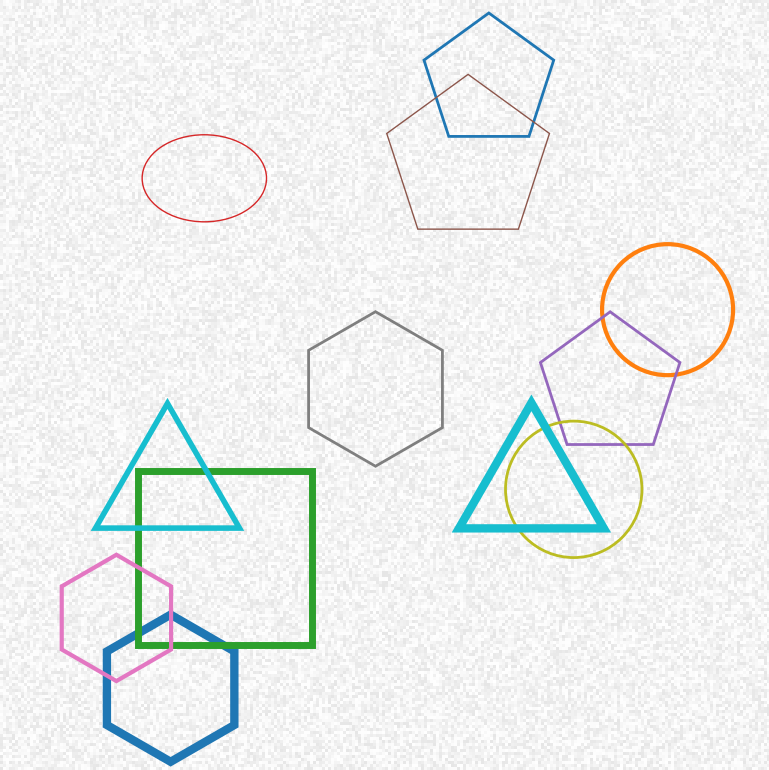[{"shape": "pentagon", "thickness": 1, "radius": 0.44, "center": [0.635, 0.895]}, {"shape": "hexagon", "thickness": 3, "radius": 0.48, "center": [0.222, 0.106]}, {"shape": "circle", "thickness": 1.5, "radius": 0.43, "center": [0.867, 0.598]}, {"shape": "square", "thickness": 2.5, "radius": 0.57, "center": [0.292, 0.275]}, {"shape": "oval", "thickness": 0.5, "radius": 0.4, "center": [0.265, 0.768]}, {"shape": "pentagon", "thickness": 1, "radius": 0.48, "center": [0.792, 0.5]}, {"shape": "pentagon", "thickness": 0.5, "radius": 0.56, "center": [0.608, 0.792]}, {"shape": "hexagon", "thickness": 1.5, "radius": 0.41, "center": [0.151, 0.198]}, {"shape": "hexagon", "thickness": 1, "radius": 0.5, "center": [0.488, 0.495]}, {"shape": "circle", "thickness": 1, "radius": 0.44, "center": [0.745, 0.364]}, {"shape": "triangle", "thickness": 3, "radius": 0.54, "center": [0.69, 0.368]}, {"shape": "triangle", "thickness": 2, "radius": 0.54, "center": [0.218, 0.368]}]